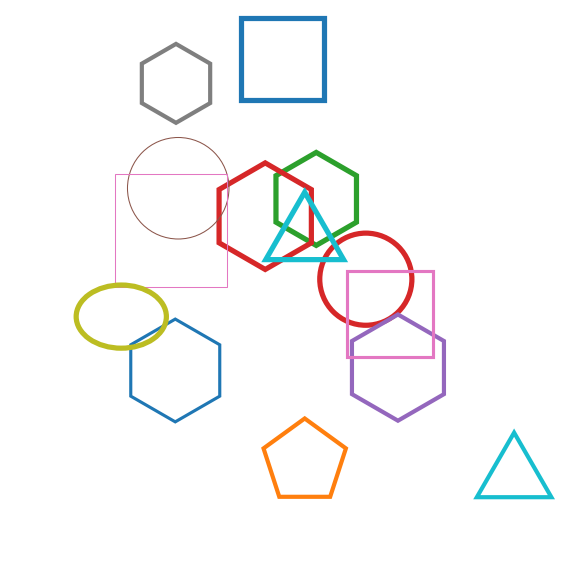[{"shape": "hexagon", "thickness": 1.5, "radius": 0.44, "center": [0.303, 0.358]}, {"shape": "square", "thickness": 2.5, "radius": 0.36, "center": [0.489, 0.898]}, {"shape": "pentagon", "thickness": 2, "radius": 0.37, "center": [0.528, 0.2]}, {"shape": "hexagon", "thickness": 2.5, "radius": 0.4, "center": [0.548, 0.655]}, {"shape": "hexagon", "thickness": 2.5, "radius": 0.46, "center": [0.459, 0.625]}, {"shape": "circle", "thickness": 2.5, "radius": 0.4, "center": [0.633, 0.516]}, {"shape": "hexagon", "thickness": 2, "radius": 0.46, "center": [0.689, 0.363]}, {"shape": "circle", "thickness": 0.5, "radius": 0.44, "center": [0.309, 0.673]}, {"shape": "square", "thickness": 0.5, "radius": 0.49, "center": [0.296, 0.6]}, {"shape": "square", "thickness": 1.5, "radius": 0.37, "center": [0.676, 0.455]}, {"shape": "hexagon", "thickness": 2, "radius": 0.34, "center": [0.305, 0.855]}, {"shape": "oval", "thickness": 2.5, "radius": 0.39, "center": [0.21, 0.451]}, {"shape": "triangle", "thickness": 2, "radius": 0.37, "center": [0.89, 0.175]}, {"shape": "triangle", "thickness": 2.5, "radius": 0.39, "center": [0.528, 0.588]}]